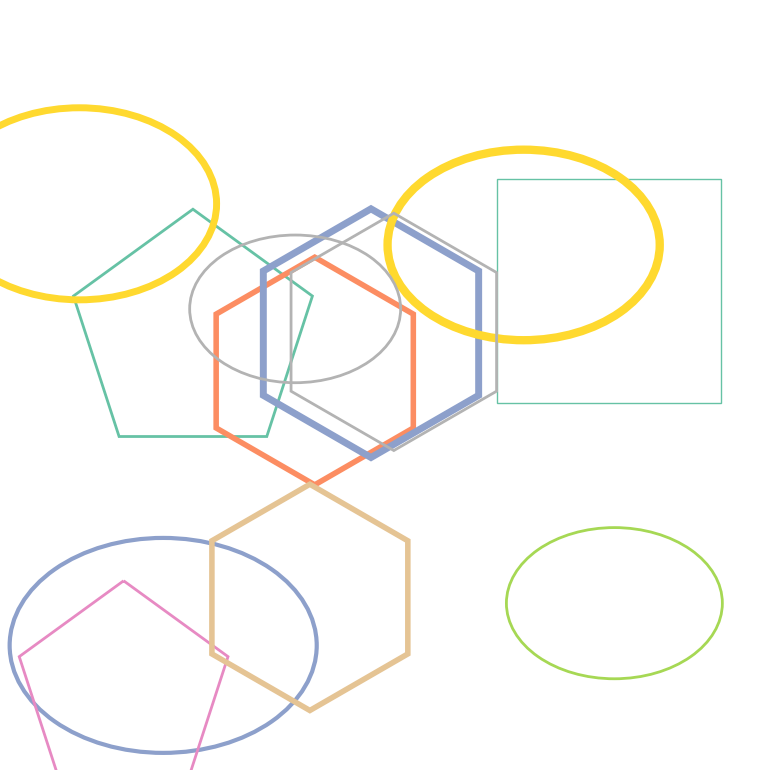[{"shape": "pentagon", "thickness": 1, "radius": 0.82, "center": [0.251, 0.565]}, {"shape": "square", "thickness": 0.5, "radius": 0.73, "center": [0.791, 0.622]}, {"shape": "hexagon", "thickness": 2, "radius": 0.74, "center": [0.409, 0.518]}, {"shape": "hexagon", "thickness": 2.5, "radius": 0.81, "center": [0.482, 0.567]}, {"shape": "oval", "thickness": 1.5, "radius": 1.0, "center": [0.212, 0.162]}, {"shape": "pentagon", "thickness": 1, "radius": 0.71, "center": [0.161, 0.103]}, {"shape": "oval", "thickness": 1, "radius": 0.7, "center": [0.798, 0.217]}, {"shape": "oval", "thickness": 3, "radius": 0.88, "center": [0.68, 0.682]}, {"shape": "oval", "thickness": 2.5, "radius": 0.89, "center": [0.103, 0.735]}, {"shape": "hexagon", "thickness": 2, "radius": 0.73, "center": [0.402, 0.224]}, {"shape": "hexagon", "thickness": 1, "radius": 0.77, "center": [0.511, 0.569]}, {"shape": "oval", "thickness": 1, "radius": 0.68, "center": [0.383, 0.599]}]